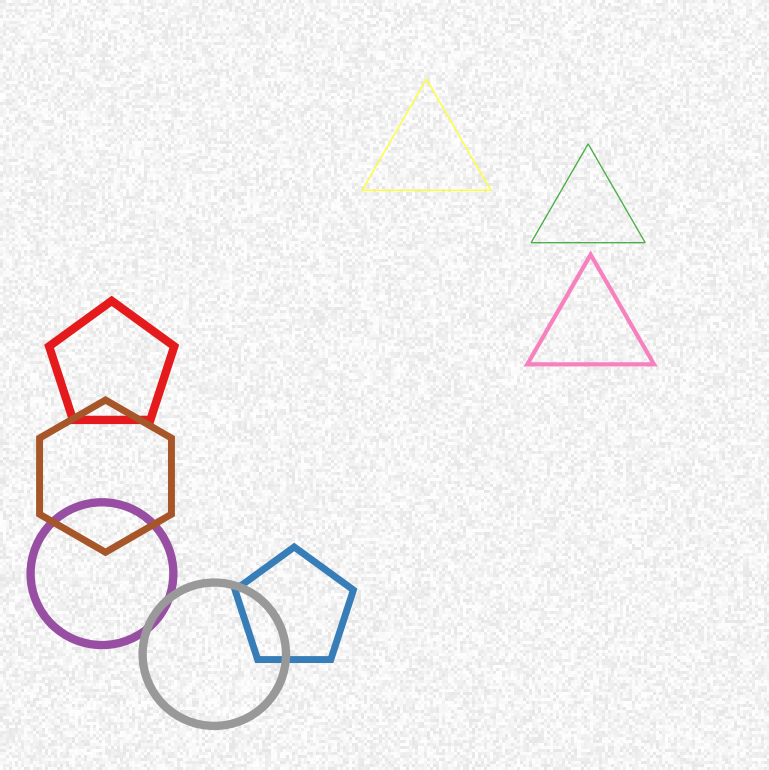[{"shape": "pentagon", "thickness": 3, "radius": 0.43, "center": [0.145, 0.524]}, {"shape": "pentagon", "thickness": 2.5, "radius": 0.4, "center": [0.382, 0.209]}, {"shape": "triangle", "thickness": 0.5, "radius": 0.43, "center": [0.764, 0.728]}, {"shape": "circle", "thickness": 3, "radius": 0.46, "center": [0.132, 0.255]}, {"shape": "triangle", "thickness": 0.5, "radius": 0.48, "center": [0.554, 0.801]}, {"shape": "hexagon", "thickness": 2.5, "radius": 0.49, "center": [0.137, 0.382]}, {"shape": "triangle", "thickness": 1.5, "radius": 0.48, "center": [0.767, 0.574]}, {"shape": "circle", "thickness": 3, "radius": 0.47, "center": [0.278, 0.15]}]